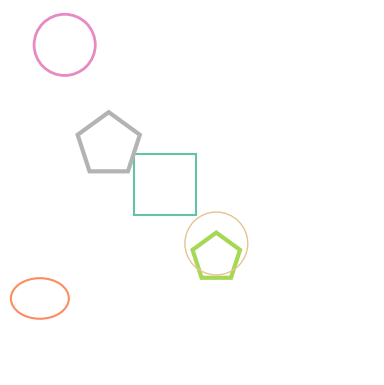[{"shape": "square", "thickness": 1.5, "radius": 0.4, "center": [0.428, 0.521]}, {"shape": "oval", "thickness": 1.5, "radius": 0.38, "center": [0.104, 0.225]}, {"shape": "circle", "thickness": 2, "radius": 0.4, "center": [0.168, 0.883]}, {"shape": "pentagon", "thickness": 3, "radius": 0.32, "center": [0.562, 0.331]}, {"shape": "circle", "thickness": 1, "radius": 0.41, "center": [0.562, 0.368]}, {"shape": "pentagon", "thickness": 3, "radius": 0.42, "center": [0.282, 0.624]}]